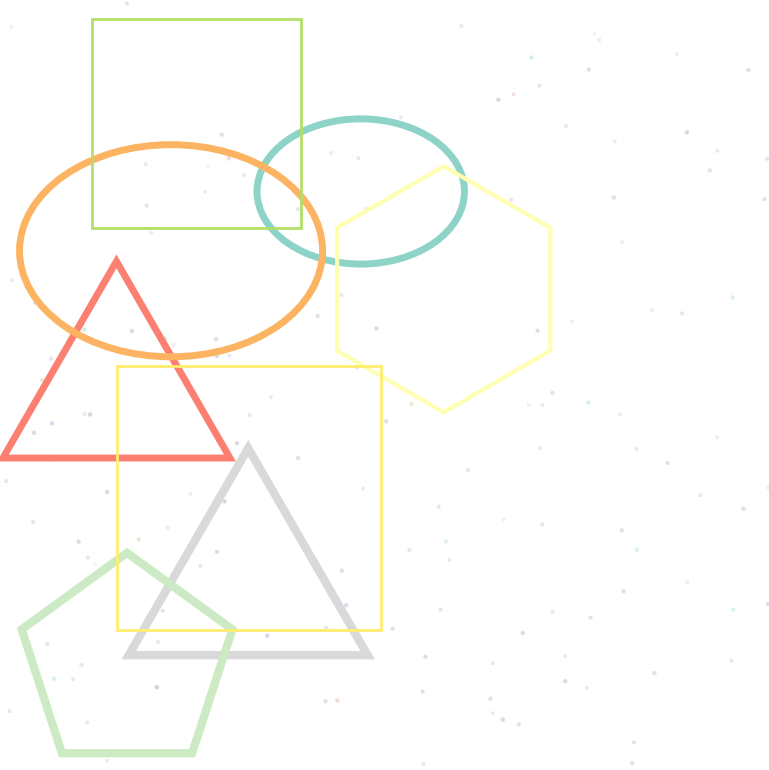[{"shape": "oval", "thickness": 2.5, "radius": 0.67, "center": [0.468, 0.751]}, {"shape": "hexagon", "thickness": 1.5, "radius": 0.8, "center": [0.576, 0.624]}, {"shape": "triangle", "thickness": 2.5, "radius": 0.85, "center": [0.151, 0.49]}, {"shape": "oval", "thickness": 2.5, "radius": 0.98, "center": [0.222, 0.674]}, {"shape": "square", "thickness": 1, "radius": 0.68, "center": [0.255, 0.84]}, {"shape": "triangle", "thickness": 3, "radius": 0.9, "center": [0.322, 0.239]}, {"shape": "pentagon", "thickness": 3, "radius": 0.72, "center": [0.165, 0.138]}, {"shape": "square", "thickness": 1, "radius": 0.86, "center": [0.323, 0.353]}]